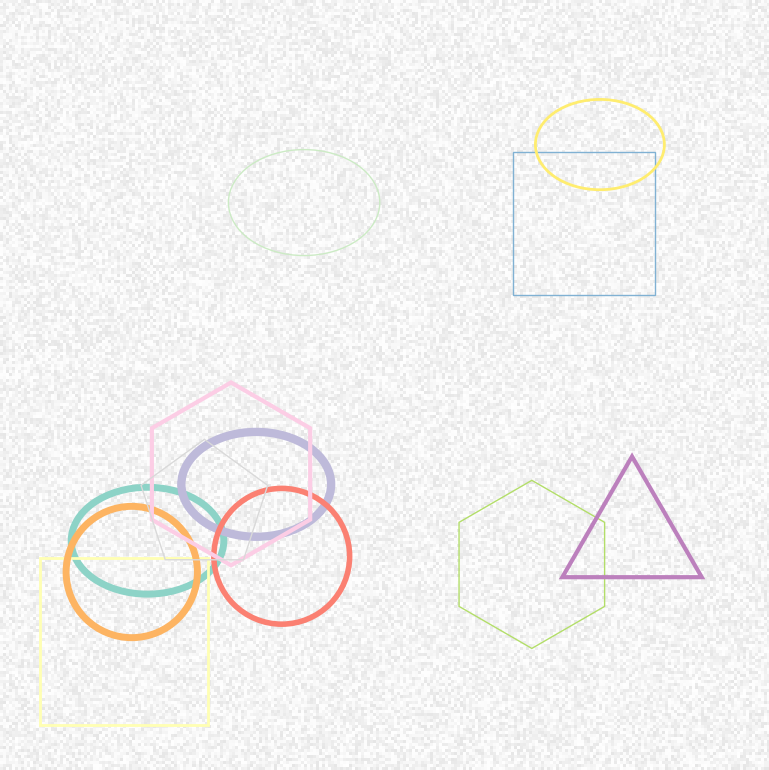[{"shape": "oval", "thickness": 2.5, "radius": 0.5, "center": [0.192, 0.298]}, {"shape": "square", "thickness": 1, "radius": 0.54, "center": [0.161, 0.167]}, {"shape": "oval", "thickness": 3, "radius": 0.49, "center": [0.333, 0.371]}, {"shape": "circle", "thickness": 2, "radius": 0.44, "center": [0.366, 0.278]}, {"shape": "square", "thickness": 0.5, "radius": 0.46, "center": [0.758, 0.71]}, {"shape": "circle", "thickness": 2.5, "radius": 0.43, "center": [0.171, 0.257]}, {"shape": "hexagon", "thickness": 0.5, "radius": 0.55, "center": [0.691, 0.267]}, {"shape": "hexagon", "thickness": 1.5, "radius": 0.59, "center": [0.3, 0.385]}, {"shape": "pentagon", "thickness": 0.5, "radius": 0.43, "center": [0.265, 0.343]}, {"shape": "triangle", "thickness": 1.5, "radius": 0.52, "center": [0.821, 0.303]}, {"shape": "oval", "thickness": 0.5, "radius": 0.49, "center": [0.395, 0.737]}, {"shape": "oval", "thickness": 1, "radius": 0.42, "center": [0.779, 0.812]}]